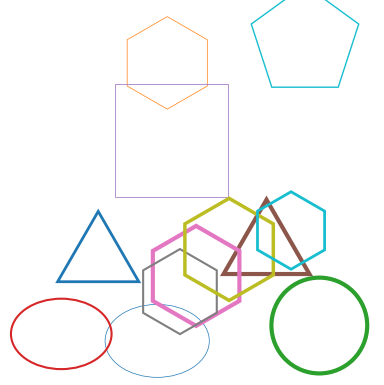[{"shape": "oval", "thickness": 0.5, "radius": 0.68, "center": [0.408, 0.115]}, {"shape": "triangle", "thickness": 2, "radius": 0.61, "center": [0.255, 0.329]}, {"shape": "hexagon", "thickness": 0.5, "radius": 0.6, "center": [0.434, 0.837]}, {"shape": "circle", "thickness": 3, "radius": 0.62, "center": [0.829, 0.154]}, {"shape": "oval", "thickness": 1.5, "radius": 0.65, "center": [0.159, 0.133]}, {"shape": "square", "thickness": 0.5, "radius": 0.73, "center": [0.445, 0.635]}, {"shape": "triangle", "thickness": 3, "radius": 0.64, "center": [0.692, 0.353]}, {"shape": "hexagon", "thickness": 3, "radius": 0.65, "center": [0.509, 0.283]}, {"shape": "hexagon", "thickness": 1.5, "radius": 0.55, "center": [0.467, 0.243]}, {"shape": "hexagon", "thickness": 2.5, "radius": 0.66, "center": [0.595, 0.352]}, {"shape": "pentagon", "thickness": 1, "radius": 0.73, "center": [0.792, 0.892]}, {"shape": "hexagon", "thickness": 2, "radius": 0.5, "center": [0.756, 0.401]}]